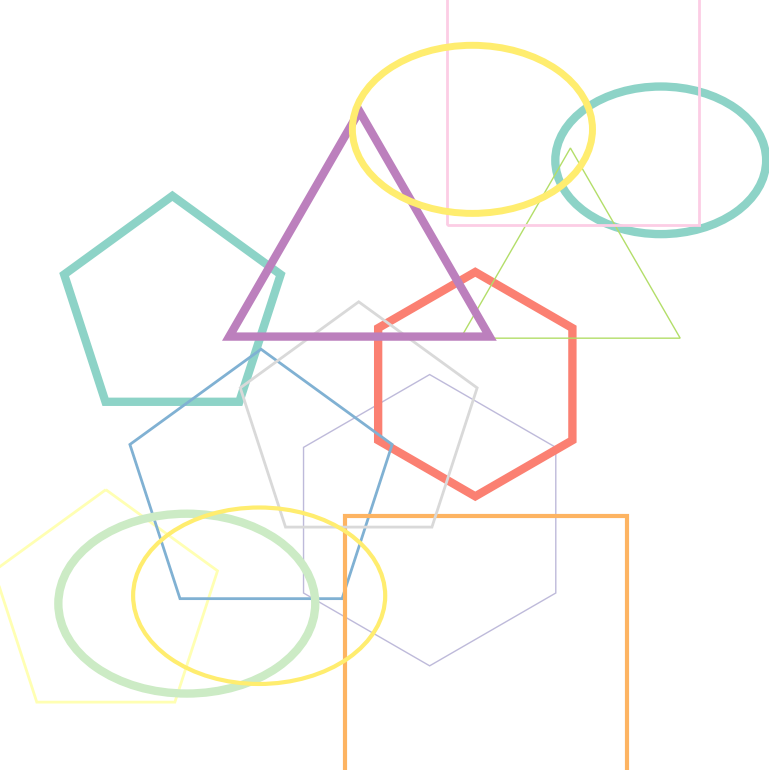[{"shape": "pentagon", "thickness": 3, "radius": 0.74, "center": [0.224, 0.598]}, {"shape": "oval", "thickness": 3, "radius": 0.68, "center": [0.858, 0.792]}, {"shape": "pentagon", "thickness": 1, "radius": 0.76, "center": [0.137, 0.212]}, {"shape": "hexagon", "thickness": 0.5, "radius": 0.95, "center": [0.558, 0.324]}, {"shape": "hexagon", "thickness": 3, "radius": 0.73, "center": [0.617, 0.501]}, {"shape": "pentagon", "thickness": 1, "radius": 0.9, "center": [0.339, 0.367]}, {"shape": "square", "thickness": 1.5, "radius": 0.91, "center": [0.631, 0.147]}, {"shape": "triangle", "thickness": 0.5, "radius": 0.82, "center": [0.741, 0.643]}, {"shape": "square", "thickness": 1, "radius": 0.82, "center": [0.744, 0.872]}, {"shape": "pentagon", "thickness": 1, "radius": 0.81, "center": [0.466, 0.446]}, {"shape": "triangle", "thickness": 3, "radius": 0.98, "center": [0.467, 0.66]}, {"shape": "oval", "thickness": 3, "radius": 0.83, "center": [0.243, 0.216]}, {"shape": "oval", "thickness": 2.5, "radius": 0.78, "center": [0.614, 0.832]}, {"shape": "oval", "thickness": 1.5, "radius": 0.82, "center": [0.337, 0.226]}]